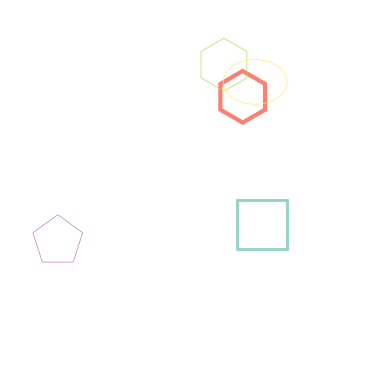[{"shape": "square", "thickness": 2, "radius": 0.32, "center": [0.68, 0.417]}, {"shape": "hexagon", "thickness": 3, "radius": 0.33, "center": [0.63, 0.749]}, {"shape": "hexagon", "thickness": 0.5, "radius": 0.34, "center": [0.582, 0.832]}, {"shape": "pentagon", "thickness": 0.5, "radius": 0.34, "center": [0.15, 0.374]}, {"shape": "oval", "thickness": 0.5, "radius": 0.41, "center": [0.663, 0.787]}]